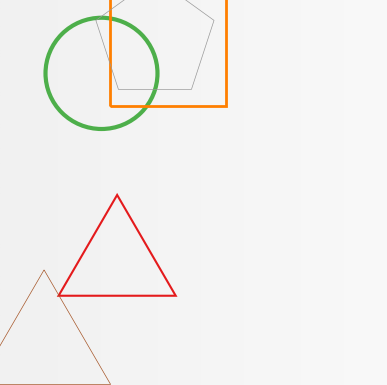[{"shape": "triangle", "thickness": 1.5, "radius": 0.87, "center": [0.302, 0.319]}, {"shape": "circle", "thickness": 3, "radius": 0.72, "center": [0.262, 0.809]}, {"shape": "square", "thickness": 2, "radius": 0.75, "center": [0.433, 0.875]}, {"shape": "triangle", "thickness": 0.5, "radius": 0.99, "center": [0.114, 0.101]}, {"shape": "pentagon", "thickness": 0.5, "radius": 0.8, "center": [0.4, 0.897]}]